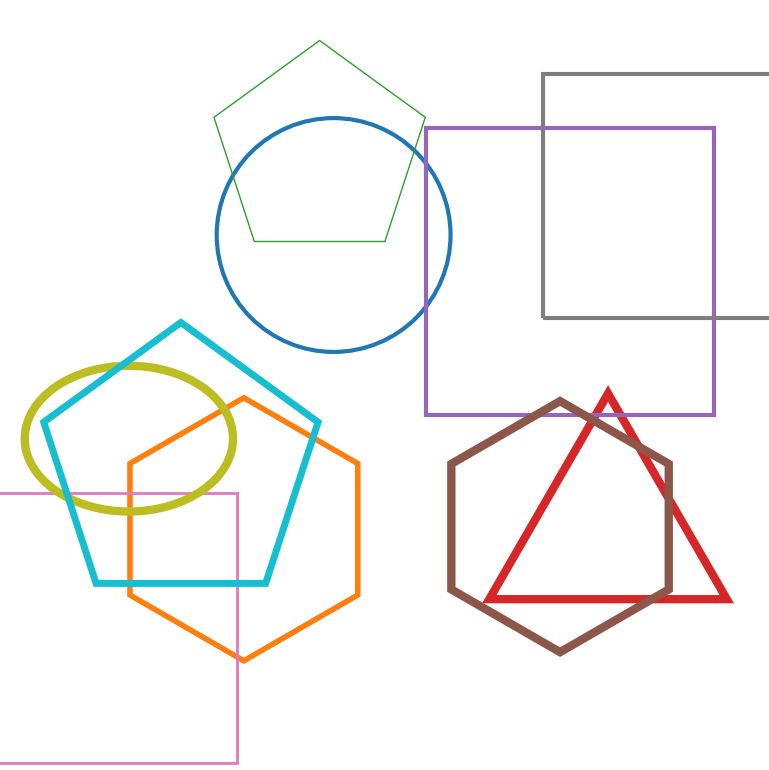[{"shape": "circle", "thickness": 1.5, "radius": 0.76, "center": [0.433, 0.695]}, {"shape": "hexagon", "thickness": 2, "radius": 0.85, "center": [0.317, 0.313]}, {"shape": "pentagon", "thickness": 0.5, "radius": 0.72, "center": [0.415, 0.803]}, {"shape": "triangle", "thickness": 3, "radius": 0.89, "center": [0.79, 0.311]}, {"shape": "square", "thickness": 1.5, "radius": 0.93, "center": [0.74, 0.647]}, {"shape": "hexagon", "thickness": 3, "radius": 0.82, "center": [0.727, 0.316]}, {"shape": "square", "thickness": 1, "radius": 0.88, "center": [0.133, 0.184]}, {"shape": "square", "thickness": 1.5, "radius": 0.79, "center": [0.864, 0.746]}, {"shape": "oval", "thickness": 3, "radius": 0.68, "center": [0.167, 0.43]}, {"shape": "pentagon", "thickness": 2.5, "radius": 0.94, "center": [0.235, 0.394]}]